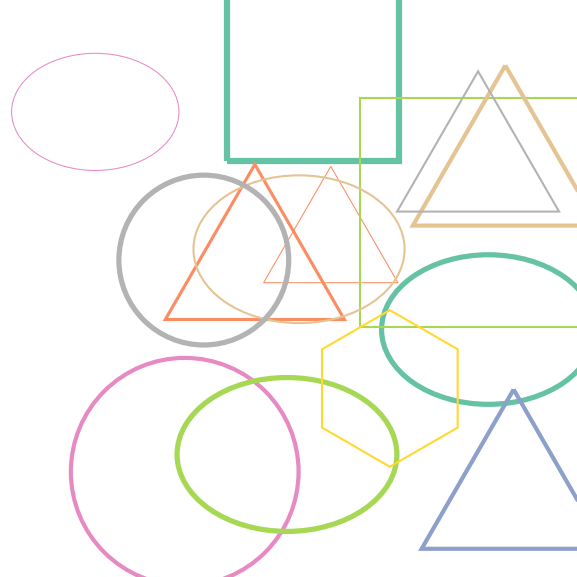[{"shape": "oval", "thickness": 2.5, "radius": 0.93, "center": [0.846, 0.428]}, {"shape": "square", "thickness": 3, "radius": 0.74, "center": [0.541, 0.869]}, {"shape": "triangle", "thickness": 1.5, "radius": 0.9, "center": [0.441, 0.535]}, {"shape": "triangle", "thickness": 0.5, "radius": 0.67, "center": [0.573, 0.577]}, {"shape": "triangle", "thickness": 2, "radius": 0.92, "center": [0.889, 0.141]}, {"shape": "circle", "thickness": 2, "radius": 0.99, "center": [0.32, 0.182]}, {"shape": "oval", "thickness": 0.5, "radius": 0.72, "center": [0.165, 0.805]}, {"shape": "oval", "thickness": 2.5, "radius": 0.95, "center": [0.497, 0.212]}, {"shape": "square", "thickness": 1, "radius": 0.99, "center": [0.822, 0.631]}, {"shape": "hexagon", "thickness": 1, "radius": 0.68, "center": [0.675, 0.327]}, {"shape": "triangle", "thickness": 2, "radius": 0.92, "center": [0.875, 0.701]}, {"shape": "oval", "thickness": 1, "radius": 0.91, "center": [0.518, 0.568]}, {"shape": "triangle", "thickness": 1, "radius": 0.81, "center": [0.828, 0.714]}, {"shape": "circle", "thickness": 2.5, "radius": 0.74, "center": [0.353, 0.549]}]